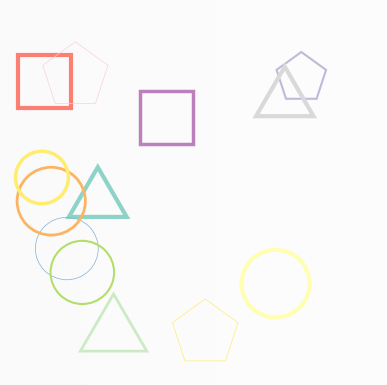[{"shape": "triangle", "thickness": 3, "radius": 0.43, "center": [0.252, 0.48]}, {"shape": "circle", "thickness": 3, "radius": 0.44, "center": [0.711, 0.263]}, {"shape": "pentagon", "thickness": 1.5, "radius": 0.34, "center": [0.778, 0.798]}, {"shape": "square", "thickness": 3, "radius": 0.34, "center": [0.115, 0.788]}, {"shape": "circle", "thickness": 0.5, "radius": 0.41, "center": [0.172, 0.354]}, {"shape": "circle", "thickness": 2, "radius": 0.44, "center": [0.132, 0.477]}, {"shape": "circle", "thickness": 1.5, "radius": 0.41, "center": [0.212, 0.292]}, {"shape": "pentagon", "thickness": 0.5, "radius": 0.44, "center": [0.194, 0.803]}, {"shape": "triangle", "thickness": 3, "radius": 0.43, "center": [0.735, 0.741]}, {"shape": "square", "thickness": 2.5, "radius": 0.34, "center": [0.429, 0.696]}, {"shape": "triangle", "thickness": 2, "radius": 0.49, "center": [0.293, 0.137]}, {"shape": "pentagon", "thickness": 0.5, "radius": 0.44, "center": [0.53, 0.135]}, {"shape": "circle", "thickness": 2.5, "radius": 0.34, "center": [0.108, 0.539]}]